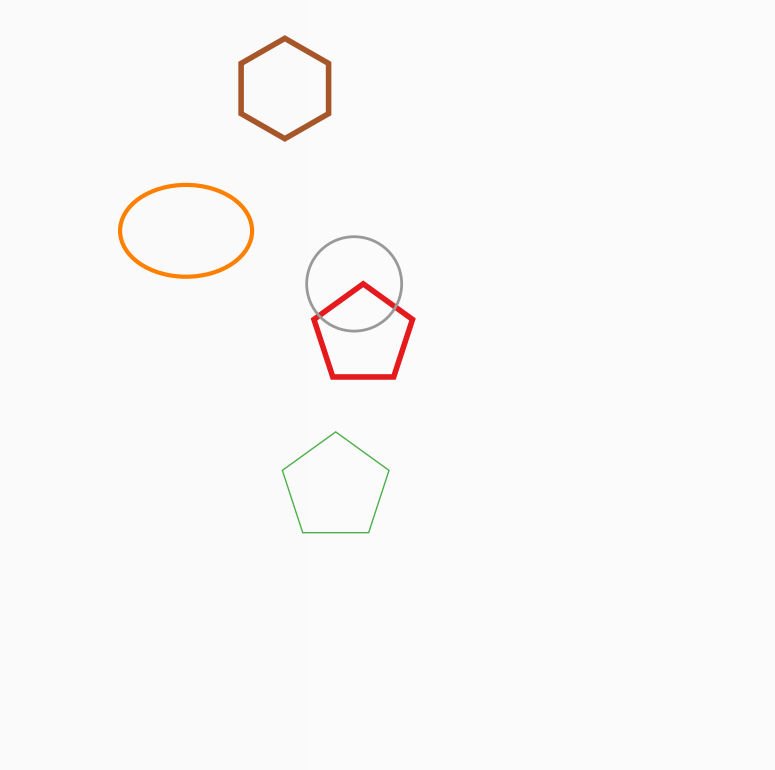[{"shape": "pentagon", "thickness": 2, "radius": 0.33, "center": [0.469, 0.565]}, {"shape": "pentagon", "thickness": 0.5, "radius": 0.36, "center": [0.433, 0.367]}, {"shape": "oval", "thickness": 1.5, "radius": 0.43, "center": [0.24, 0.7]}, {"shape": "hexagon", "thickness": 2, "radius": 0.33, "center": [0.368, 0.885]}, {"shape": "circle", "thickness": 1, "radius": 0.31, "center": [0.457, 0.631]}]